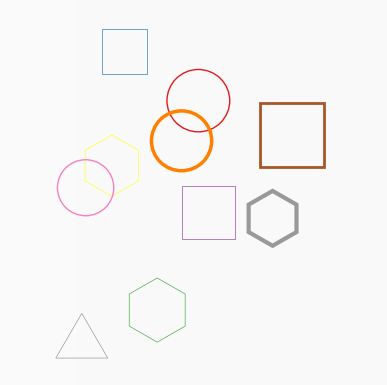[{"shape": "circle", "thickness": 1, "radius": 0.4, "center": [0.512, 0.739]}, {"shape": "square", "thickness": 0.5, "radius": 0.29, "center": [0.322, 0.867]}, {"shape": "hexagon", "thickness": 0.5, "radius": 0.42, "center": [0.406, 0.195]}, {"shape": "square", "thickness": 0.5, "radius": 0.34, "center": [0.538, 0.448]}, {"shape": "circle", "thickness": 2.5, "radius": 0.39, "center": [0.469, 0.634]}, {"shape": "hexagon", "thickness": 0.5, "radius": 0.4, "center": [0.288, 0.57]}, {"shape": "square", "thickness": 2, "radius": 0.42, "center": [0.754, 0.649]}, {"shape": "circle", "thickness": 1, "radius": 0.36, "center": [0.221, 0.512]}, {"shape": "triangle", "thickness": 0.5, "radius": 0.39, "center": [0.211, 0.109]}, {"shape": "hexagon", "thickness": 3, "radius": 0.36, "center": [0.703, 0.433]}]